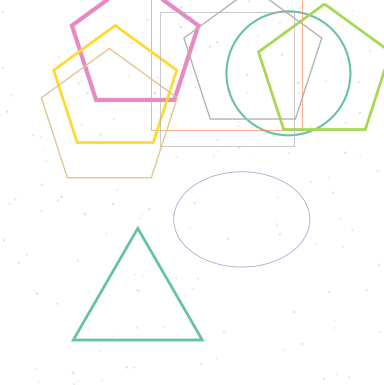[{"shape": "triangle", "thickness": 2, "radius": 0.97, "center": [0.358, 0.214]}, {"shape": "circle", "thickness": 1.5, "radius": 0.8, "center": [0.749, 0.81]}, {"shape": "square", "thickness": 0.5, "radius": 0.98, "center": [0.588, 0.859]}, {"shape": "oval", "thickness": 0.5, "radius": 0.88, "center": [0.628, 0.43]}, {"shape": "pentagon", "thickness": 3, "radius": 0.86, "center": [0.351, 0.88]}, {"shape": "pentagon", "thickness": 2, "radius": 0.9, "center": [0.843, 0.809]}, {"shape": "pentagon", "thickness": 2, "radius": 0.84, "center": [0.299, 0.766]}, {"shape": "pentagon", "thickness": 1, "radius": 0.93, "center": [0.284, 0.689]}, {"shape": "pentagon", "thickness": 1, "radius": 0.94, "center": [0.657, 0.843]}, {"shape": "square", "thickness": 0.5, "radius": 0.87, "center": [0.59, 0.795]}]